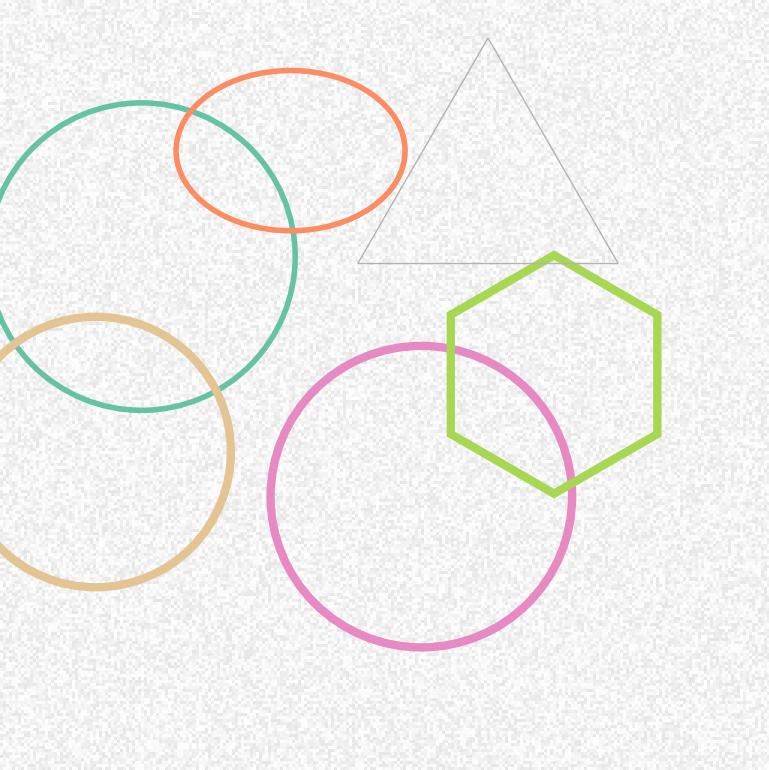[{"shape": "circle", "thickness": 2, "radius": 1.0, "center": [0.184, 0.667]}, {"shape": "oval", "thickness": 2, "radius": 0.74, "center": [0.377, 0.804]}, {"shape": "circle", "thickness": 3, "radius": 0.98, "center": [0.547, 0.355]}, {"shape": "hexagon", "thickness": 3, "radius": 0.77, "center": [0.72, 0.514]}, {"shape": "circle", "thickness": 3, "radius": 0.88, "center": [0.124, 0.413]}, {"shape": "triangle", "thickness": 0.5, "radius": 0.98, "center": [0.634, 0.755]}]